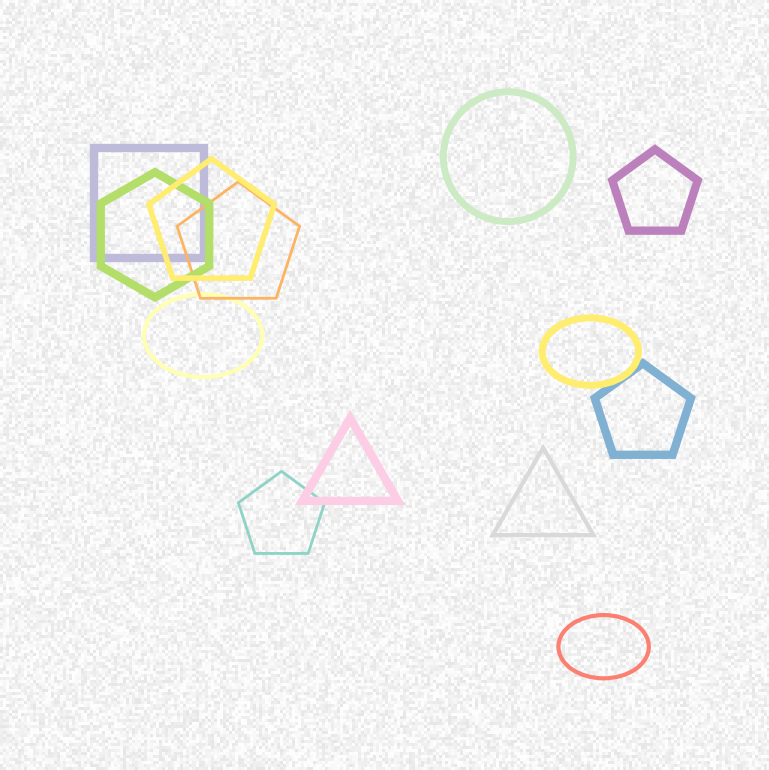[{"shape": "pentagon", "thickness": 1, "radius": 0.29, "center": [0.366, 0.329]}, {"shape": "oval", "thickness": 1.5, "radius": 0.38, "center": [0.264, 0.564]}, {"shape": "square", "thickness": 3, "radius": 0.36, "center": [0.194, 0.737]}, {"shape": "oval", "thickness": 1.5, "radius": 0.29, "center": [0.784, 0.16]}, {"shape": "pentagon", "thickness": 3, "radius": 0.33, "center": [0.835, 0.463]}, {"shape": "pentagon", "thickness": 1, "radius": 0.42, "center": [0.31, 0.68]}, {"shape": "hexagon", "thickness": 3, "radius": 0.41, "center": [0.201, 0.695]}, {"shape": "triangle", "thickness": 3, "radius": 0.36, "center": [0.455, 0.385]}, {"shape": "triangle", "thickness": 1.5, "radius": 0.38, "center": [0.705, 0.343]}, {"shape": "pentagon", "thickness": 3, "radius": 0.29, "center": [0.851, 0.748]}, {"shape": "circle", "thickness": 2.5, "radius": 0.42, "center": [0.66, 0.797]}, {"shape": "oval", "thickness": 2.5, "radius": 0.31, "center": [0.767, 0.543]}, {"shape": "pentagon", "thickness": 2, "radius": 0.43, "center": [0.275, 0.708]}]